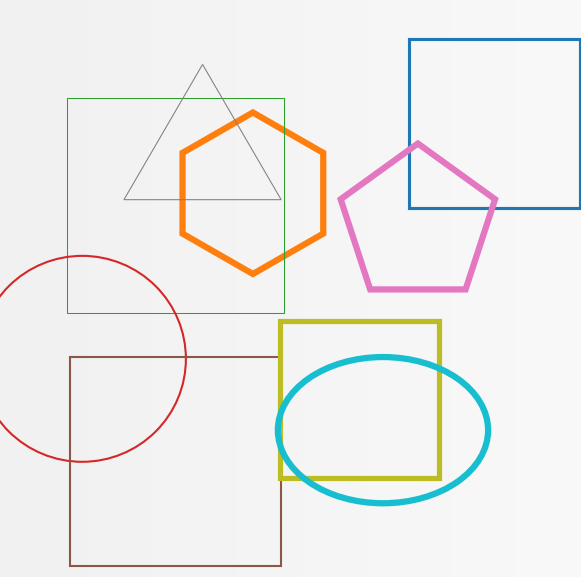[{"shape": "square", "thickness": 1.5, "radius": 0.73, "center": [0.851, 0.785]}, {"shape": "hexagon", "thickness": 3, "radius": 0.7, "center": [0.435, 0.665]}, {"shape": "square", "thickness": 0.5, "radius": 0.93, "center": [0.302, 0.644]}, {"shape": "circle", "thickness": 1, "radius": 0.89, "center": [0.142, 0.378]}, {"shape": "square", "thickness": 1, "radius": 0.91, "center": [0.302, 0.2]}, {"shape": "pentagon", "thickness": 3, "radius": 0.7, "center": [0.719, 0.611]}, {"shape": "triangle", "thickness": 0.5, "radius": 0.78, "center": [0.348, 0.731]}, {"shape": "square", "thickness": 2.5, "radius": 0.68, "center": [0.618, 0.307]}, {"shape": "oval", "thickness": 3, "radius": 0.9, "center": [0.659, 0.254]}]